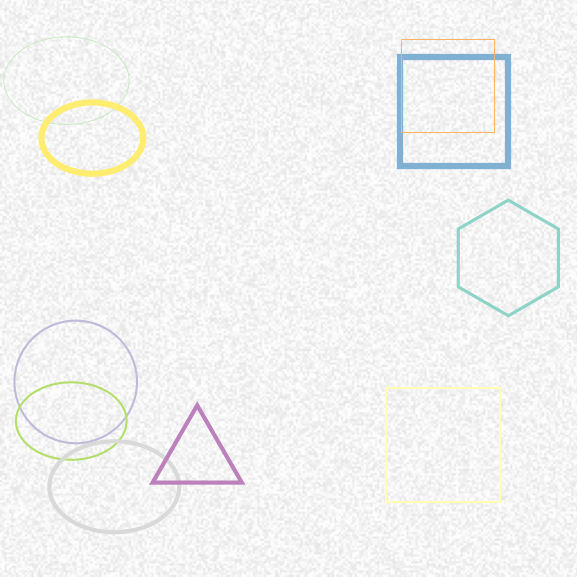[{"shape": "hexagon", "thickness": 1.5, "radius": 0.5, "center": [0.88, 0.552]}, {"shape": "square", "thickness": 1, "radius": 0.49, "center": [0.767, 0.229]}, {"shape": "circle", "thickness": 1, "radius": 0.53, "center": [0.131, 0.338]}, {"shape": "square", "thickness": 3, "radius": 0.47, "center": [0.786, 0.806]}, {"shape": "square", "thickness": 0.5, "radius": 0.4, "center": [0.775, 0.851]}, {"shape": "oval", "thickness": 1, "radius": 0.48, "center": [0.123, 0.27]}, {"shape": "oval", "thickness": 2, "radius": 0.56, "center": [0.198, 0.156]}, {"shape": "triangle", "thickness": 2, "radius": 0.45, "center": [0.341, 0.208]}, {"shape": "oval", "thickness": 0.5, "radius": 0.54, "center": [0.115, 0.86]}, {"shape": "oval", "thickness": 3, "radius": 0.44, "center": [0.16, 0.76]}]